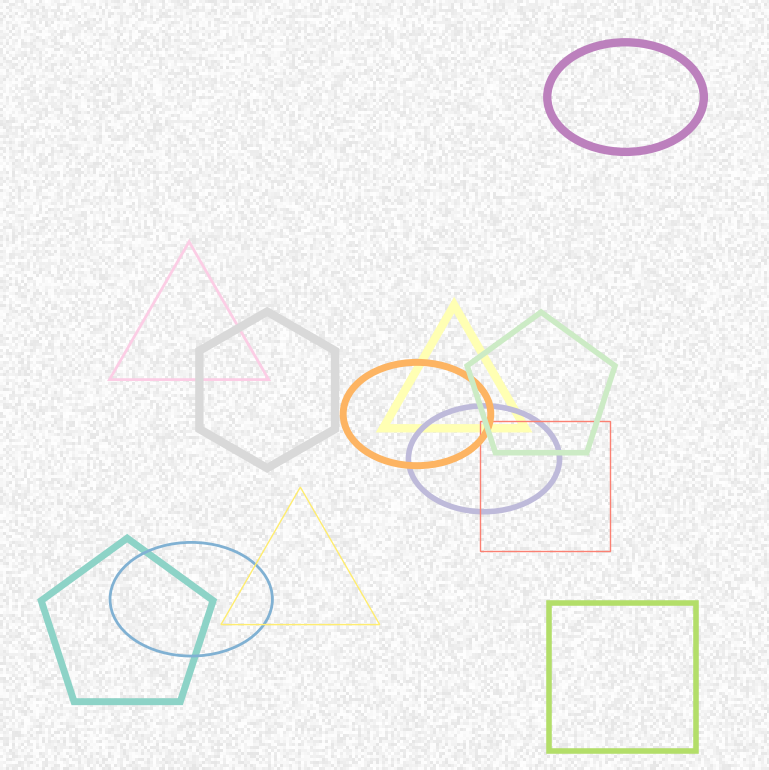[{"shape": "pentagon", "thickness": 2.5, "radius": 0.59, "center": [0.165, 0.184]}, {"shape": "triangle", "thickness": 3, "radius": 0.53, "center": [0.59, 0.497]}, {"shape": "oval", "thickness": 2, "radius": 0.49, "center": [0.629, 0.404]}, {"shape": "square", "thickness": 0.5, "radius": 0.42, "center": [0.708, 0.369]}, {"shape": "oval", "thickness": 1, "radius": 0.53, "center": [0.248, 0.222]}, {"shape": "oval", "thickness": 2.5, "radius": 0.48, "center": [0.542, 0.462]}, {"shape": "square", "thickness": 2, "radius": 0.48, "center": [0.809, 0.121]}, {"shape": "triangle", "thickness": 1, "radius": 0.6, "center": [0.246, 0.567]}, {"shape": "hexagon", "thickness": 3, "radius": 0.51, "center": [0.347, 0.494]}, {"shape": "oval", "thickness": 3, "radius": 0.51, "center": [0.812, 0.874]}, {"shape": "pentagon", "thickness": 2, "radius": 0.5, "center": [0.703, 0.494]}, {"shape": "triangle", "thickness": 0.5, "radius": 0.6, "center": [0.39, 0.248]}]